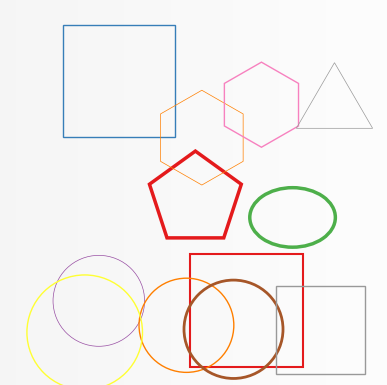[{"shape": "pentagon", "thickness": 2.5, "radius": 0.62, "center": [0.504, 0.483]}, {"shape": "square", "thickness": 1.5, "radius": 0.73, "center": [0.636, 0.194]}, {"shape": "square", "thickness": 1, "radius": 0.73, "center": [0.307, 0.79]}, {"shape": "oval", "thickness": 2.5, "radius": 0.55, "center": [0.755, 0.435]}, {"shape": "circle", "thickness": 0.5, "radius": 0.59, "center": [0.255, 0.219]}, {"shape": "circle", "thickness": 1, "radius": 0.61, "center": [0.481, 0.155]}, {"shape": "hexagon", "thickness": 0.5, "radius": 0.62, "center": [0.521, 0.642]}, {"shape": "circle", "thickness": 1, "radius": 0.75, "center": [0.219, 0.137]}, {"shape": "circle", "thickness": 2, "radius": 0.64, "center": [0.603, 0.145]}, {"shape": "hexagon", "thickness": 1, "radius": 0.55, "center": [0.675, 0.728]}, {"shape": "square", "thickness": 1, "radius": 0.58, "center": [0.826, 0.143]}, {"shape": "triangle", "thickness": 0.5, "radius": 0.57, "center": [0.863, 0.724]}]